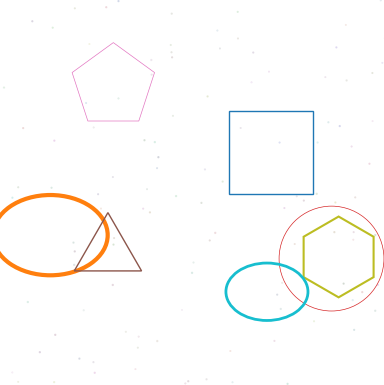[{"shape": "square", "thickness": 1, "radius": 0.54, "center": [0.704, 0.603]}, {"shape": "oval", "thickness": 3, "radius": 0.74, "center": [0.131, 0.389]}, {"shape": "circle", "thickness": 0.5, "radius": 0.68, "center": [0.861, 0.328]}, {"shape": "triangle", "thickness": 1, "radius": 0.5, "center": [0.28, 0.347]}, {"shape": "pentagon", "thickness": 0.5, "radius": 0.56, "center": [0.294, 0.777]}, {"shape": "hexagon", "thickness": 1.5, "radius": 0.52, "center": [0.88, 0.333]}, {"shape": "oval", "thickness": 2, "radius": 0.53, "center": [0.693, 0.242]}]